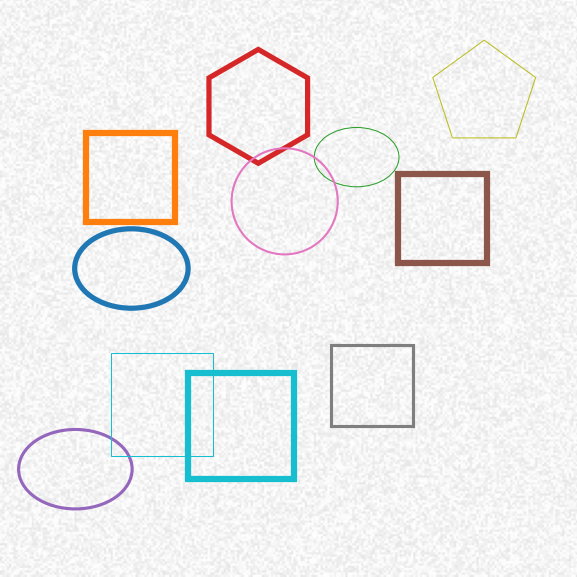[{"shape": "oval", "thickness": 2.5, "radius": 0.49, "center": [0.228, 0.534]}, {"shape": "square", "thickness": 3, "radius": 0.39, "center": [0.227, 0.691]}, {"shape": "oval", "thickness": 0.5, "radius": 0.37, "center": [0.618, 0.727]}, {"shape": "hexagon", "thickness": 2.5, "radius": 0.49, "center": [0.447, 0.815]}, {"shape": "oval", "thickness": 1.5, "radius": 0.49, "center": [0.131, 0.187]}, {"shape": "square", "thickness": 3, "radius": 0.38, "center": [0.766, 0.621]}, {"shape": "circle", "thickness": 1, "radius": 0.46, "center": [0.493, 0.65]}, {"shape": "square", "thickness": 1.5, "radius": 0.35, "center": [0.644, 0.331]}, {"shape": "pentagon", "thickness": 0.5, "radius": 0.47, "center": [0.838, 0.836]}, {"shape": "square", "thickness": 0.5, "radius": 0.44, "center": [0.281, 0.299]}, {"shape": "square", "thickness": 3, "radius": 0.46, "center": [0.417, 0.262]}]